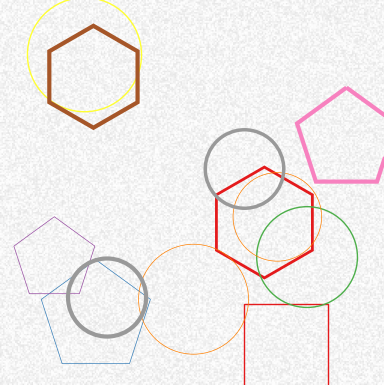[{"shape": "hexagon", "thickness": 2, "radius": 0.72, "center": [0.687, 0.422]}, {"shape": "square", "thickness": 1, "radius": 0.55, "center": [0.743, 0.102]}, {"shape": "pentagon", "thickness": 0.5, "radius": 0.75, "center": [0.249, 0.176]}, {"shape": "circle", "thickness": 1, "radius": 0.65, "center": [0.798, 0.332]}, {"shape": "pentagon", "thickness": 0.5, "radius": 0.55, "center": [0.141, 0.327]}, {"shape": "circle", "thickness": 0.5, "radius": 0.58, "center": [0.72, 0.437]}, {"shape": "circle", "thickness": 0.5, "radius": 0.71, "center": [0.503, 0.223]}, {"shape": "circle", "thickness": 1, "radius": 0.74, "center": [0.219, 0.858]}, {"shape": "hexagon", "thickness": 3, "radius": 0.66, "center": [0.243, 0.801]}, {"shape": "pentagon", "thickness": 3, "radius": 0.68, "center": [0.9, 0.638]}, {"shape": "circle", "thickness": 2.5, "radius": 0.51, "center": [0.635, 0.561]}, {"shape": "circle", "thickness": 3, "radius": 0.51, "center": [0.278, 0.227]}]